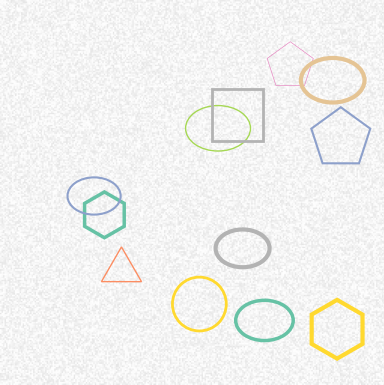[{"shape": "oval", "thickness": 2.5, "radius": 0.37, "center": [0.687, 0.168]}, {"shape": "hexagon", "thickness": 2.5, "radius": 0.3, "center": [0.271, 0.442]}, {"shape": "triangle", "thickness": 1, "radius": 0.3, "center": [0.316, 0.299]}, {"shape": "pentagon", "thickness": 1.5, "radius": 0.4, "center": [0.885, 0.641]}, {"shape": "oval", "thickness": 1.5, "radius": 0.35, "center": [0.244, 0.491]}, {"shape": "pentagon", "thickness": 0.5, "radius": 0.31, "center": [0.754, 0.829]}, {"shape": "oval", "thickness": 1, "radius": 0.42, "center": [0.566, 0.667]}, {"shape": "circle", "thickness": 2, "radius": 0.35, "center": [0.518, 0.21]}, {"shape": "hexagon", "thickness": 3, "radius": 0.38, "center": [0.876, 0.145]}, {"shape": "oval", "thickness": 3, "radius": 0.41, "center": [0.864, 0.792]}, {"shape": "square", "thickness": 2, "radius": 0.33, "center": [0.616, 0.702]}, {"shape": "oval", "thickness": 3, "radius": 0.35, "center": [0.63, 0.355]}]